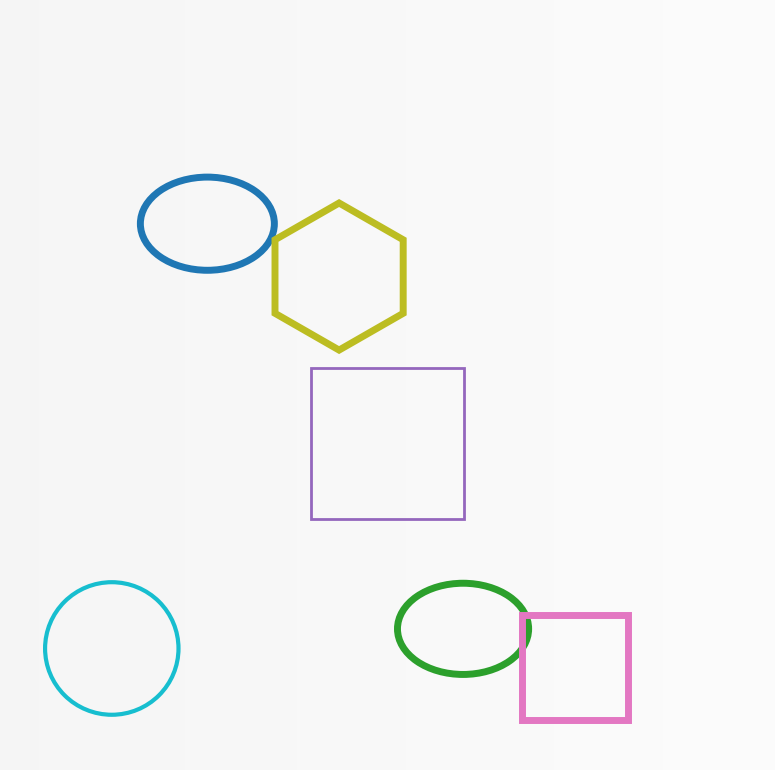[{"shape": "oval", "thickness": 2.5, "radius": 0.43, "center": [0.268, 0.709]}, {"shape": "oval", "thickness": 2.5, "radius": 0.42, "center": [0.597, 0.183]}, {"shape": "square", "thickness": 1, "radius": 0.49, "center": [0.5, 0.424]}, {"shape": "square", "thickness": 2.5, "radius": 0.34, "center": [0.742, 0.134]}, {"shape": "hexagon", "thickness": 2.5, "radius": 0.48, "center": [0.438, 0.641]}, {"shape": "circle", "thickness": 1.5, "radius": 0.43, "center": [0.144, 0.158]}]